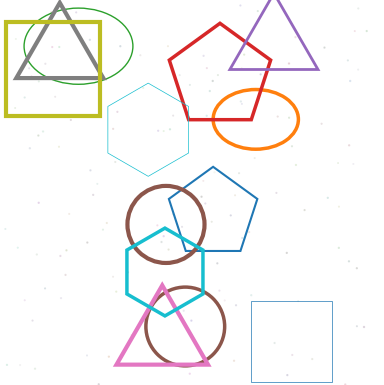[{"shape": "square", "thickness": 0.5, "radius": 0.53, "center": [0.758, 0.112]}, {"shape": "pentagon", "thickness": 1.5, "radius": 0.6, "center": [0.554, 0.446]}, {"shape": "oval", "thickness": 2.5, "radius": 0.55, "center": [0.664, 0.69]}, {"shape": "oval", "thickness": 1, "radius": 0.71, "center": [0.204, 0.88]}, {"shape": "pentagon", "thickness": 2.5, "radius": 0.69, "center": [0.571, 0.801]}, {"shape": "triangle", "thickness": 2, "radius": 0.66, "center": [0.711, 0.886]}, {"shape": "circle", "thickness": 2.5, "radius": 0.51, "center": [0.481, 0.152]}, {"shape": "circle", "thickness": 3, "radius": 0.5, "center": [0.431, 0.417]}, {"shape": "triangle", "thickness": 3, "radius": 0.69, "center": [0.421, 0.121]}, {"shape": "triangle", "thickness": 3, "radius": 0.65, "center": [0.155, 0.862]}, {"shape": "square", "thickness": 3, "radius": 0.61, "center": [0.138, 0.82]}, {"shape": "hexagon", "thickness": 0.5, "radius": 0.61, "center": [0.385, 0.663]}, {"shape": "hexagon", "thickness": 2.5, "radius": 0.57, "center": [0.428, 0.293]}]